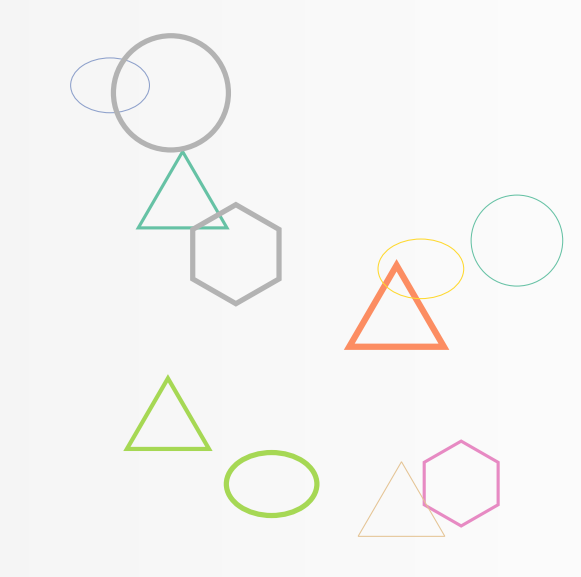[{"shape": "circle", "thickness": 0.5, "radius": 0.39, "center": [0.889, 0.583]}, {"shape": "triangle", "thickness": 1.5, "radius": 0.44, "center": [0.314, 0.649]}, {"shape": "triangle", "thickness": 3, "radius": 0.47, "center": [0.682, 0.446]}, {"shape": "oval", "thickness": 0.5, "radius": 0.34, "center": [0.189, 0.851]}, {"shape": "hexagon", "thickness": 1.5, "radius": 0.37, "center": [0.793, 0.162]}, {"shape": "triangle", "thickness": 2, "radius": 0.41, "center": [0.289, 0.263]}, {"shape": "oval", "thickness": 2.5, "radius": 0.39, "center": [0.467, 0.161]}, {"shape": "oval", "thickness": 0.5, "radius": 0.37, "center": [0.724, 0.534]}, {"shape": "triangle", "thickness": 0.5, "radius": 0.43, "center": [0.691, 0.113]}, {"shape": "circle", "thickness": 2.5, "radius": 0.49, "center": [0.294, 0.838]}, {"shape": "hexagon", "thickness": 2.5, "radius": 0.43, "center": [0.406, 0.559]}]